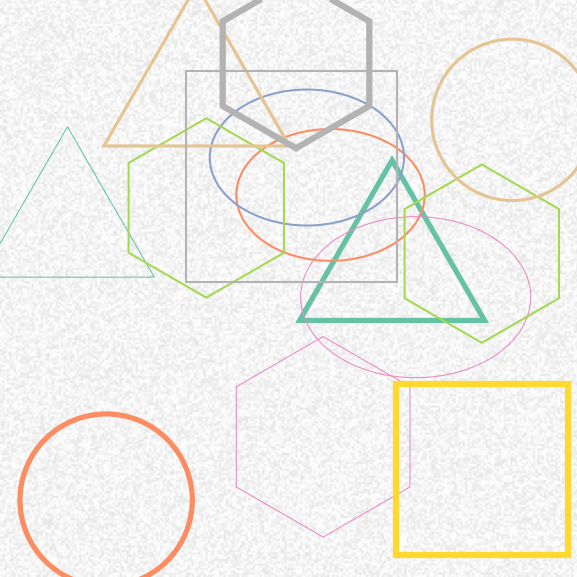[{"shape": "triangle", "thickness": 0.5, "radius": 0.87, "center": [0.117, 0.606]}, {"shape": "triangle", "thickness": 2.5, "radius": 0.92, "center": [0.679, 0.537]}, {"shape": "circle", "thickness": 2.5, "radius": 0.75, "center": [0.184, 0.133]}, {"shape": "oval", "thickness": 1, "radius": 0.82, "center": [0.572, 0.662]}, {"shape": "oval", "thickness": 1, "radius": 0.84, "center": [0.531, 0.726]}, {"shape": "oval", "thickness": 0.5, "radius": 1.0, "center": [0.72, 0.485]}, {"shape": "hexagon", "thickness": 0.5, "radius": 0.87, "center": [0.56, 0.243]}, {"shape": "hexagon", "thickness": 1, "radius": 0.77, "center": [0.834, 0.56]}, {"shape": "hexagon", "thickness": 1, "radius": 0.78, "center": [0.357, 0.639]}, {"shape": "square", "thickness": 3, "radius": 0.74, "center": [0.835, 0.187]}, {"shape": "triangle", "thickness": 1.5, "radius": 0.93, "center": [0.34, 0.839]}, {"shape": "circle", "thickness": 1.5, "radius": 0.7, "center": [0.887, 0.792]}, {"shape": "square", "thickness": 1, "radius": 0.91, "center": [0.505, 0.694]}, {"shape": "hexagon", "thickness": 3, "radius": 0.73, "center": [0.513, 0.889]}]